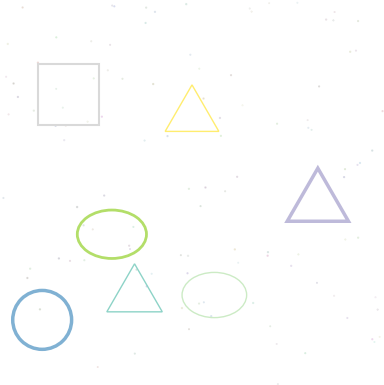[{"shape": "triangle", "thickness": 1, "radius": 0.42, "center": [0.349, 0.232]}, {"shape": "triangle", "thickness": 2.5, "radius": 0.46, "center": [0.826, 0.471]}, {"shape": "circle", "thickness": 2.5, "radius": 0.38, "center": [0.11, 0.169]}, {"shape": "oval", "thickness": 2, "radius": 0.45, "center": [0.291, 0.392]}, {"shape": "square", "thickness": 1.5, "radius": 0.4, "center": [0.178, 0.755]}, {"shape": "oval", "thickness": 1, "radius": 0.42, "center": [0.557, 0.234]}, {"shape": "triangle", "thickness": 1, "radius": 0.4, "center": [0.499, 0.699]}]